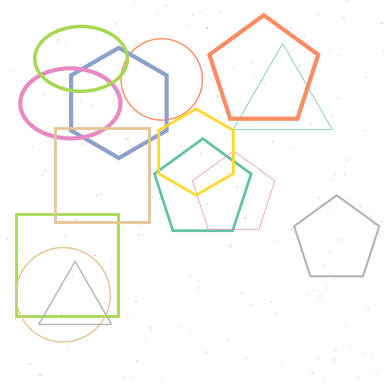[{"shape": "pentagon", "thickness": 2, "radius": 0.66, "center": [0.527, 0.508]}, {"shape": "triangle", "thickness": 0.5, "radius": 0.74, "center": [0.734, 0.738]}, {"shape": "circle", "thickness": 1, "radius": 0.53, "center": [0.42, 0.794]}, {"shape": "pentagon", "thickness": 3, "radius": 0.74, "center": [0.685, 0.812]}, {"shape": "hexagon", "thickness": 3, "radius": 0.72, "center": [0.309, 0.733]}, {"shape": "pentagon", "thickness": 0.5, "radius": 0.56, "center": [0.607, 0.496]}, {"shape": "oval", "thickness": 3, "radius": 0.65, "center": [0.183, 0.731]}, {"shape": "oval", "thickness": 2.5, "radius": 0.6, "center": [0.211, 0.847]}, {"shape": "square", "thickness": 2, "radius": 0.66, "center": [0.174, 0.312]}, {"shape": "hexagon", "thickness": 2, "radius": 0.56, "center": [0.509, 0.605]}, {"shape": "circle", "thickness": 1, "radius": 0.61, "center": [0.164, 0.234]}, {"shape": "square", "thickness": 2, "radius": 0.61, "center": [0.265, 0.546]}, {"shape": "pentagon", "thickness": 1.5, "radius": 0.58, "center": [0.875, 0.376]}, {"shape": "triangle", "thickness": 1, "radius": 0.55, "center": [0.195, 0.212]}]